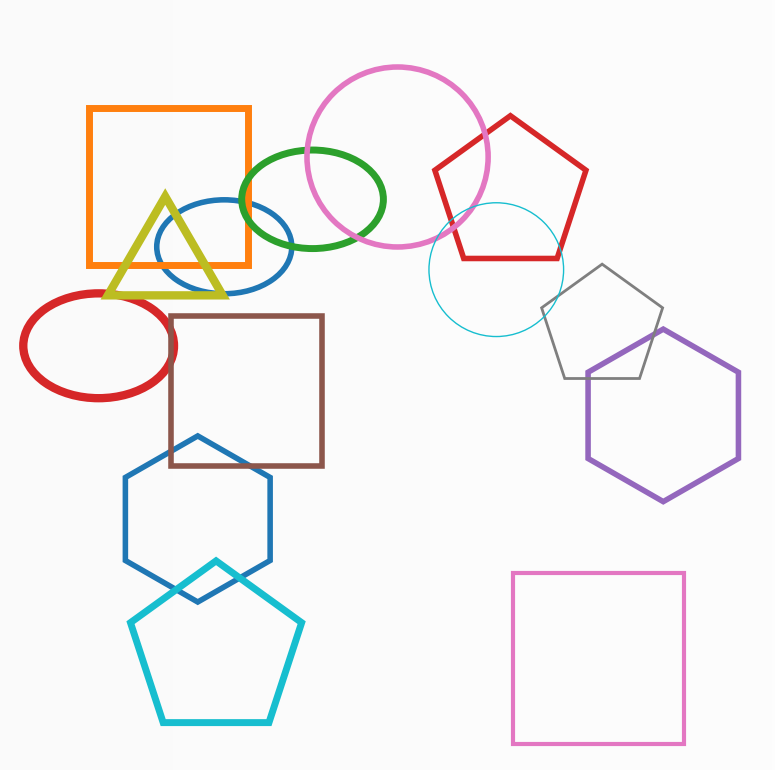[{"shape": "oval", "thickness": 2, "radius": 0.44, "center": [0.289, 0.68]}, {"shape": "hexagon", "thickness": 2, "radius": 0.54, "center": [0.255, 0.326]}, {"shape": "square", "thickness": 2.5, "radius": 0.51, "center": [0.218, 0.758]}, {"shape": "oval", "thickness": 2.5, "radius": 0.46, "center": [0.403, 0.741]}, {"shape": "pentagon", "thickness": 2, "radius": 0.51, "center": [0.659, 0.747]}, {"shape": "oval", "thickness": 3, "radius": 0.49, "center": [0.127, 0.551]}, {"shape": "hexagon", "thickness": 2, "radius": 0.56, "center": [0.856, 0.461]}, {"shape": "square", "thickness": 2, "radius": 0.49, "center": [0.318, 0.492]}, {"shape": "square", "thickness": 1.5, "radius": 0.55, "center": [0.772, 0.145]}, {"shape": "circle", "thickness": 2, "radius": 0.58, "center": [0.513, 0.796]}, {"shape": "pentagon", "thickness": 1, "radius": 0.41, "center": [0.777, 0.575]}, {"shape": "triangle", "thickness": 3, "radius": 0.43, "center": [0.213, 0.659]}, {"shape": "pentagon", "thickness": 2.5, "radius": 0.58, "center": [0.279, 0.155]}, {"shape": "circle", "thickness": 0.5, "radius": 0.43, "center": [0.64, 0.65]}]